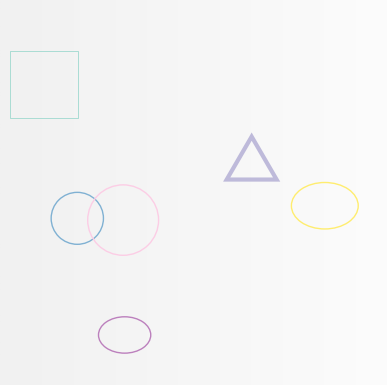[{"shape": "square", "thickness": 0.5, "radius": 0.44, "center": [0.113, 0.781]}, {"shape": "triangle", "thickness": 3, "radius": 0.37, "center": [0.649, 0.571]}, {"shape": "circle", "thickness": 1, "radius": 0.34, "center": [0.199, 0.433]}, {"shape": "circle", "thickness": 1, "radius": 0.46, "center": [0.318, 0.428]}, {"shape": "oval", "thickness": 1, "radius": 0.34, "center": [0.322, 0.13]}, {"shape": "oval", "thickness": 1, "radius": 0.43, "center": [0.838, 0.466]}]